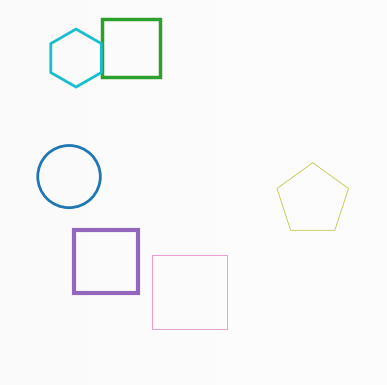[{"shape": "circle", "thickness": 2, "radius": 0.4, "center": [0.178, 0.541]}, {"shape": "square", "thickness": 2.5, "radius": 0.37, "center": [0.339, 0.875]}, {"shape": "square", "thickness": 3, "radius": 0.41, "center": [0.274, 0.321]}, {"shape": "square", "thickness": 0.5, "radius": 0.48, "center": [0.49, 0.241]}, {"shape": "pentagon", "thickness": 0.5, "radius": 0.49, "center": [0.807, 0.48]}, {"shape": "hexagon", "thickness": 2, "radius": 0.38, "center": [0.196, 0.849]}]